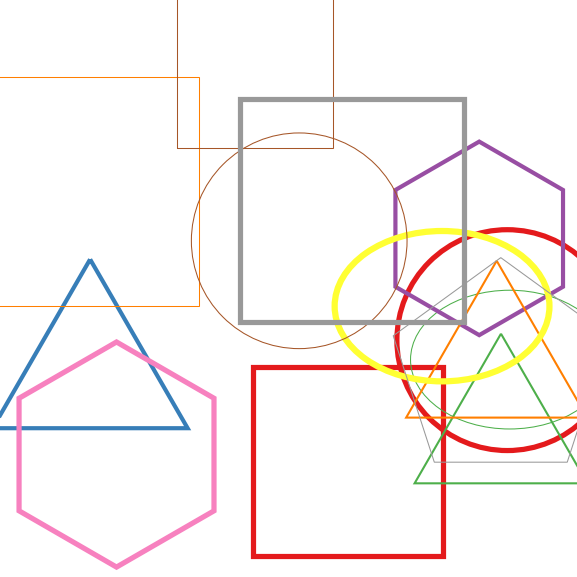[{"shape": "circle", "thickness": 2.5, "radius": 0.96, "center": [0.878, 0.41]}, {"shape": "square", "thickness": 2.5, "radius": 0.82, "center": [0.602, 0.2]}, {"shape": "triangle", "thickness": 2, "radius": 0.97, "center": [0.156, 0.355]}, {"shape": "triangle", "thickness": 1, "radius": 0.86, "center": [0.867, 0.249]}, {"shape": "oval", "thickness": 0.5, "radius": 0.86, "center": [0.882, 0.376]}, {"shape": "hexagon", "thickness": 2, "radius": 0.84, "center": [0.83, 0.586]}, {"shape": "triangle", "thickness": 1, "radius": 0.91, "center": [0.86, 0.367]}, {"shape": "square", "thickness": 0.5, "radius": 0.99, "center": [0.147, 0.667]}, {"shape": "oval", "thickness": 3, "radius": 0.93, "center": [0.765, 0.469]}, {"shape": "circle", "thickness": 0.5, "radius": 0.93, "center": [0.518, 0.582]}, {"shape": "square", "thickness": 0.5, "radius": 0.67, "center": [0.442, 0.877]}, {"shape": "hexagon", "thickness": 2.5, "radius": 0.97, "center": [0.202, 0.212]}, {"shape": "square", "thickness": 2.5, "radius": 0.97, "center": [0.609, 0.635]}, {"shape": "pentagon", "thickness": 0.5, "radius": 0.98, "center": [0.867, 0.357]}]